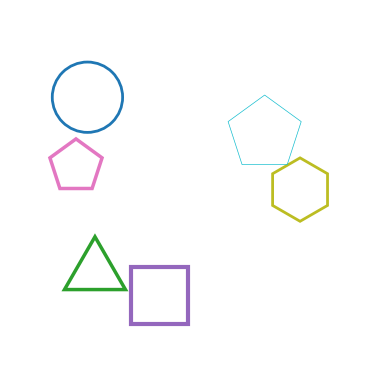[{"shape": "circle", "thickness": 2, "radius": 0.46, "center": [0.227, 0.747]}, {"shape": "triangle", "thickness": 2.5, "radius": 0.46, "center": [0.247, 0.294]}, {"shape": "square", "thickness": 3, "radius": 0.37, "center": [0.415, 0.233]}, {"shape": "pentagon", "thickness": 2.5, "radius": 0.36, "center": [0.197, 0.568]}, {"shape": "hexagon", "thickness": 2, "radius": 0.41, "center": [0.779, 0.508]}, {"shape": "pentagon", "thickness": 0.5, "radius": 0.5, "center": [0.687, 0.653]}]